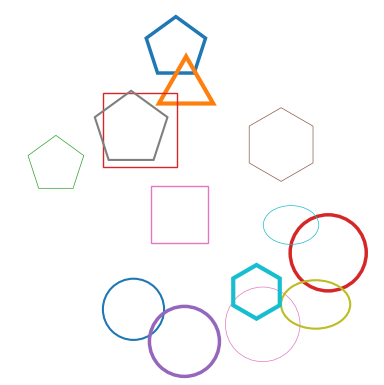[{"shape": "pentagon", "thickness": 2.5, "radius": 0.4, "center": [0.457, 0.876]}, {"shape": "circle", "thickness": 1.5, "radius": 0.4, "center": [0.347, 0.197]}, {"shape": "triangle", "thickness": 3, "radius": 0.41, "center": [0.483, 0.772]}, {"shape": "pentagon", "thickness": 0.5, "radius": 0.38, "center": [0.145, 0.572]}, {"shape": "circle", "thickness": 2.5, "radius": 0.49, "center": [0.852, 0.343]}, {"shape": "square", "thickness": 1, "radius": 0.48, "center": [0.364, 0.662]}, {"shape": "circle", "thickness": 2.5, "radius": 0.45, "center": [0.479, 0.113]}, {"shape": "hexagon", "thickness": 0.5, "radius": 0.48, "center": [0.73, 0.625]}, {"shape": "circle", "thickness": 0.5, "radius": 0.48, "center": [0.682, 0.158]}, {"shape": "square", "thickness": 1, "radius": 0.37, "center": [0.465, 0.443]}, {"shape": "pentagon", "thickness": 1.5, "radius": 0.5, "center": [0.341, 0.665]}, {"shape": "oval", "thickness": 1.5, "radius": 0.45, "center": [0.82, 0.209]}, {"shape": "hexagon", "thickness": 3, "radius": 0.35, "center": [0.666, 0.242]}, {"shape": "oval", "thickness": 0.5, "radius": 0.36, "center": [0.756, 0.416]}]